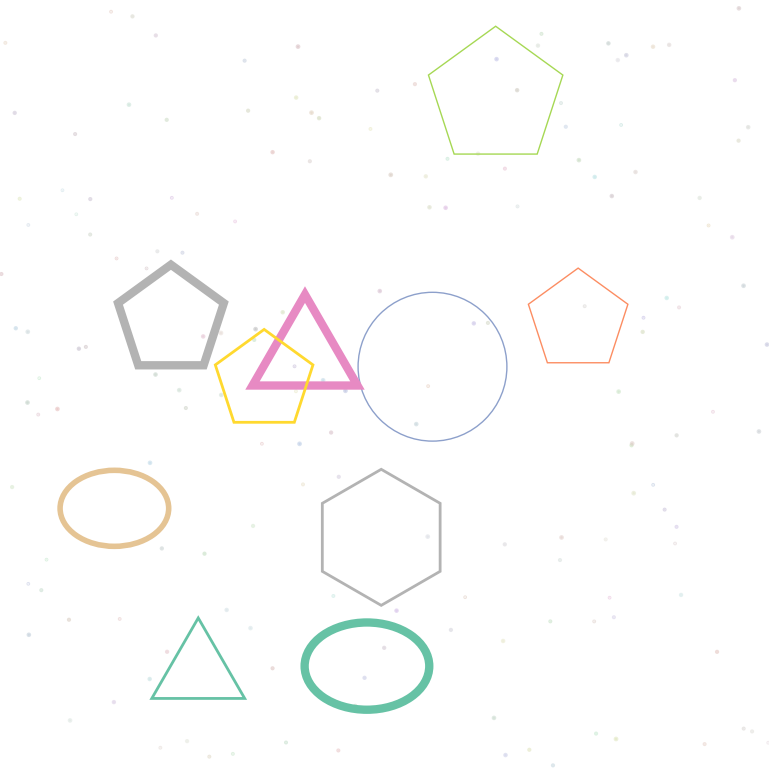[{"shape": "triangle", "thickness": 1, "radius": 0.35, "center": [0.257, 0.128]}, {"shape": "oval", "thickness": 3, "radius": 0.4, "center": [0.477, 0.135]}, {"shape": "pentagon", "thickness": 0.5, "radius": 0.34, "center": [0.751, 0.584]}, {"shape": "circle", "thickness": 0.5, "radius": 0.48, "center": [0.562, 0.524]}, {"shape": "triangle", "thickness": 3, "radius": 0.39, "center": [0.396, 0.539]}, {"shape": "pentagon", "thickness": 0.5, "radius": 0.46, "center": [0.644, 0.874]}, {"shape": "pentagon", "thickness": 1, "radius": 0.33, "center": [0.343, 0.506]}, {"shape": "oval", "thickness": 2, "radius": 0.35, "center": [0.149, 0.34]}, {"shape": "pentagon", "thickness": 3, "radius": 0.36, "center": [0.222, 0.584]}, {"shape": "hexagon", "thickness": 1, "radius": 0.44, "center": [0.495, 0.302]}]